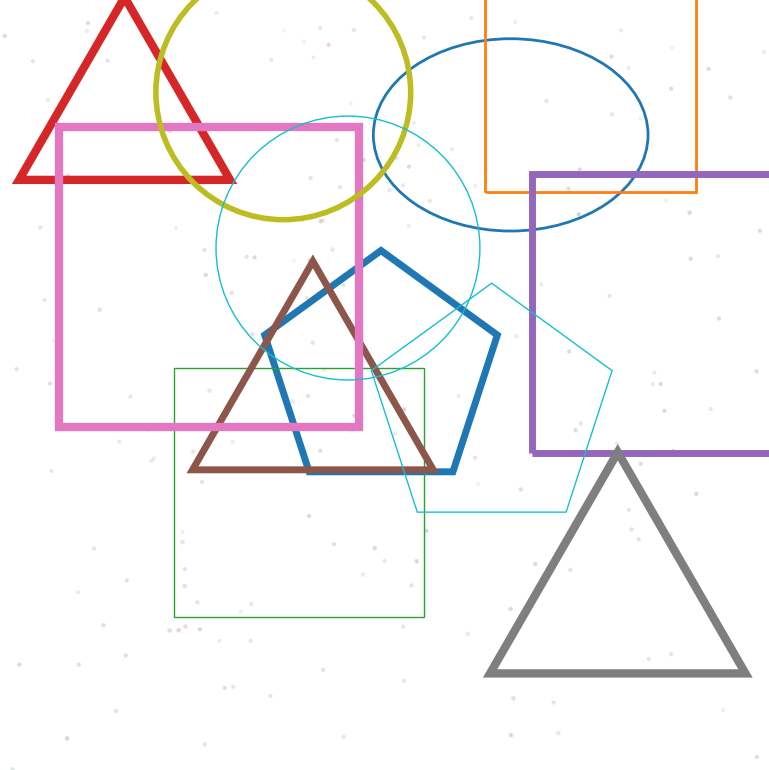[{"shape": "oval", "thickness": 1, "radius": 0.89, "center": [0.663, 0.825]}, {"shape": "pentagon", "thickness": 2.5, "radius": 0.79, "center": [0.495, 0.516]}, {"shape": "square", "thickness": 1, "radius": 0.68, "center": [0.766, 0.888]}, {"shape": "square", "thickness": 0.5, "radius": 0.81, "center": [0.388, 0.36]}, {"shape": "triangle", "thickness": 3, "radius": 0.79, "center": [0.162, 0.845]}, {"shape": "square", "thickness": 2.5, "radius": 0.91, "center": [0.873, 0.593]}, {"shape": "triangle", "thickness": 2.5, "radius": 0.9, "center": [0.406, 0.48]}, {"shape": "square", "thickness": 3, "radius": 0.98, "center": [0.271, 0.641]}, {"shape": "triangle", "thickness": 3, "radius": 0.96, "center": [0.802, 0.221]}, {"shape": "circle", "thickness": 2, "radius": 0.83, "center": [0.368, 0.88]}, {"shape": "circle", "thickness": 0.5, "radius": 0.86, "center": [0.452, 0.678]}, {"shape": "pentagon", "thickness": 0.5, "radius": 0.82, "center": [0.639, 0.468]}]